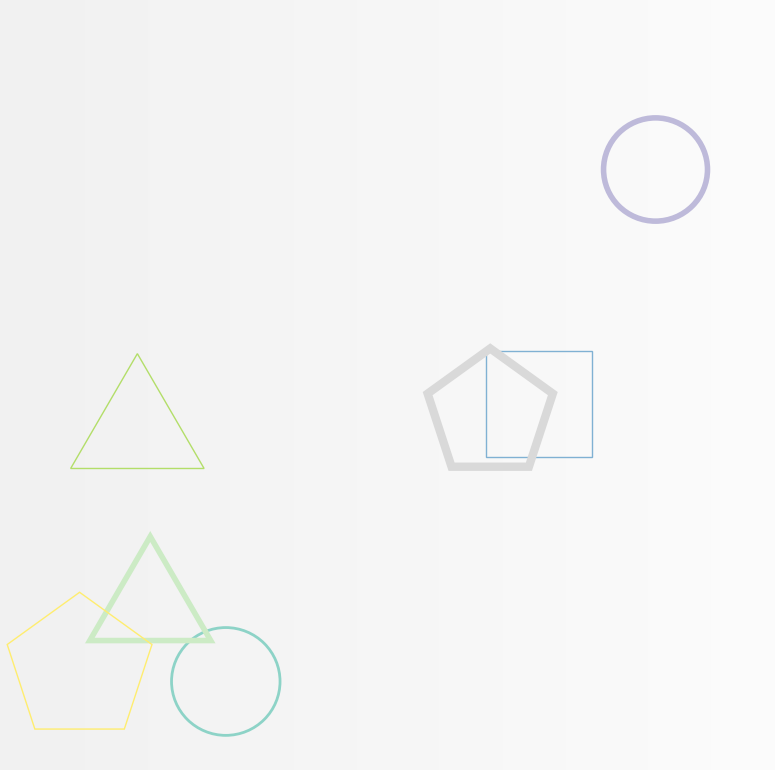[{"shape": "circle", "thickness": 1, "radius": 0.35, "center": [0.291, 0.115]}, {"shape": "circle", "thickness": 2, "radius": 0.34, "center": [0.846, 0.78]}, {"shape": "square", "thickness": 0.5, "radius": 0.34, "center": [0.696, 0.476]}, {"shape": "triangle", "thickness": 0.5, "radius": 0.5, "center": [0.177, 0.441]}, {"shape": "pentagon", "thickness": 3, "radius": 0.42, "center": [0.633, 0.463]}, {"shape": "triangle", "thickness": 2, "radius": 0.45, "center": [0.194, 0.213]}, {"shape": "pentagon", "thickness": 0.5, "radius": 0.49, "center": [0.103, 0.133]}]